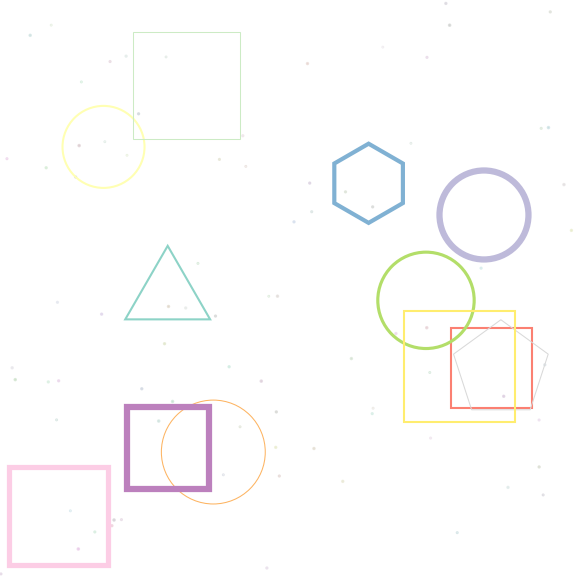[{"shape": "triangle", "thickness": 1, "radius": 0.42, "center": [0.29, 0.489]}, {"shape": "circle", "thickness": 1, "radius": 0.36, "center": [0.179, 0.745]}, {"shape": "circle", "thickness": 3, "radius": 0.39, "center": [0.838, 0.627]}, {"shape": "square", "thickness": 1, "radius": 0.35, "center": [0.851, 0.362]}, {"shape": "hexagon", "thickness": 2, "radius": 0.34, "center": [0.638, 0.682]}, {"shape": "circle", "thickness": 0.5, "radius": 0.45, "center": [0.369, 0.216]}, {"shape": "circle", "thickness": 1.5, "radius": 0.42, "center": [0.738, 0.479]}, {"shape": "square", "thickness": 2.5, "radius": 0.43, "center": [0.101, 0.106]}, {"shape": "pentagon", "thickness": 0.5, "radius": 0.43, "center": [0.867, 0.359]}, {"shape": "square", "thickness": 3, "radius": 0.35, "center": [0.291, 0.224]}, {"shape": "square", "thickness": 0.5, "radius": 0.46, "center": [0.324, 0.851]}, {"shape": "square", "thickness": 1, "radius": 0.48, "center": [0.796, 0.364]}]